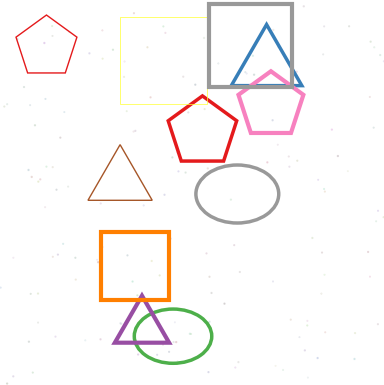[{"shape": "pentagon", "thickness": 1, "radius": 0.42, "center": [0.121, 0.878]}, {"shape": "pentagon", "thickness": 2.5, "radius": 0.47, "center": [0.526, 0.657]}, {"shape": "triangle", "thickness": 2.5, "radius": 0.53, "center": [0.692, 0.83]}, {"shape": "oval", "thickness": 2.5, "radius": 0.5, "center": [0.449, 0.127]}, {"shape": "triangle", "thickness": 3, "radius": 0.41, "center": [0.369, 0.151]}, {"shape": "square", "thickness": 3, "radius": 0.44, "center": [0.351, 0.31]}, {"shape": "square", "thickness": 0.5, "radius": 0.57, "center": [0.425, 0.843]}, {"shape": "triangle", "thickness": 1, "radius": 0.48, "center": [0.312, 0.528]}, {"shape": "pentagon", "thickness": 3, "radius": 0.44, "center": [0.704, 0.726]}, {"shape": "oval", "thickness": 2.5, "radius": 0.54, "center": [0.616, 0.496]}, {"shape": "square", "thickness": 3, "radius": 0.54, "center": [0.651, 0.881]}]